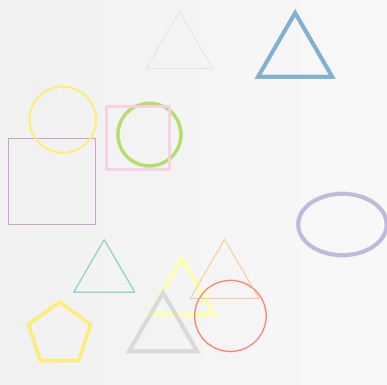[{"shape": "triangle", "thickness": 1, "radius": 0.46, "center": [0.269, 0.286]}, {"shape": "triangle", "thickness": 3, "radius": 0.48, "center": [0.469, 0.232]}, {"shape": "oval", "thickness": 3, "radius": 0.57, "center": [0.884, 0.417]}, {"shape": "circle", "thickness": 1, "radius": 0.46, "center": [0.595, 0.179]}, {"shape": "triangle", "thickness": 3, "radius": 0.55, "center": [0.762, 0.856]}, {"shape": "triangle", "thickness": 0.5, "radius": 0.51, "center": [0.58, 0.276]}, {"shape": "circle", "thickness": 2.5, "radius": 0.41, "center": [0.386, 0.65]}, {"shape": "square", "thickness": 2, "radius": 0.41, "center": [0.355, 0.643]}, {"shape": "triangle", "thickness": 3, "radius": 0.51, "center": [0.421, 0.138]}, {"shape": "square", "thickness": 0.5, "radius": 0.56, "center": [0.133, 0.529]}, {"shape": "triangle", "thickness": 0.5, "radius": 0.49, "center": [0.463, 0.871]}, {"shape": "circle", "thickness": 1.5, "radius": 0.43, "center": [0.162, 0.689]}, {"shape": "pentagon", "thickness": 2.5, "radius": 0.42, "center": [0.154, 0.131]}]